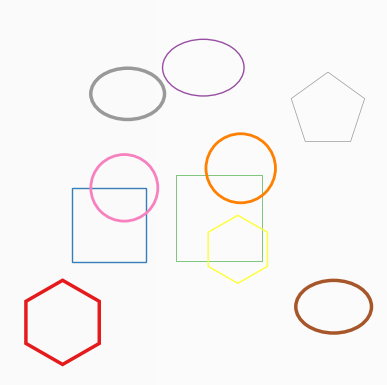[{"shape": "hexagon", "thickness": 2.5, "radius": 0.55, "center": [0.162, 0.163]}, {"shape": "square", "thickness": 1, "radius": 0.48, "center": [0.282, 0.415]}, {"shape": "square", "thickness": 0.5, "radius": 0.56, "center": [0.565, 0.434]}, {"shape": "oval", "thickness": 1, "radius": 0.53, "center": [0.525, 0.824]}, {"shape": "circle", "thickness": 2, "radius": 0.45, "center": [0.621, 0.563]}, {"shape": "hexagon", "thickness": 1, "radius": 0.44, "center": [0.614, 0.352]}, {"shape": "oval", "thickness": 2.5, "radius": 0.49, "center": [0.861, 0.203]}, {"shape": "circle", "thickness": 2, "radius": 0.43, "center": [0.321, 0.512]}, {"shape": "pentagon", "thickness": 0.5, "radius": 0.5, "center": [0.846, 0.713]}, {"shape": "oval", "thickness": 2.5, "radius": 0.48, "center": [0.329, 0.756]}]